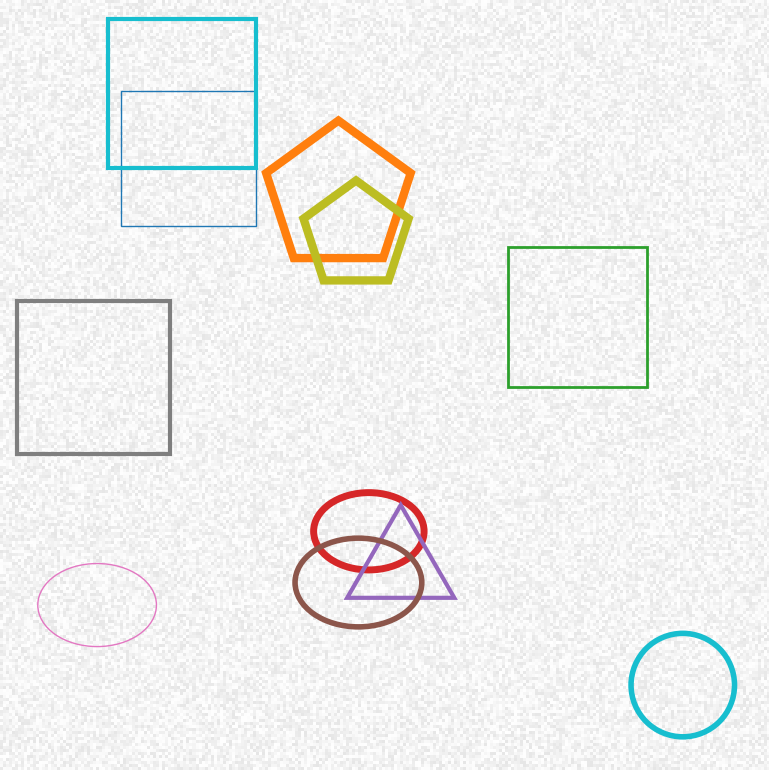[{"shape": "square", "thickness": 0.5, "radius": 0.44, "center": [0.245, 0.795]}, {"shape": "pentagon", "thickness": 3, "radius": 0.49, "center": [0.44, 0.745]}, {"shape": "square", "thickness": 1, "radius": 0.45, "center": [0.751, 0.588]}, {"shape": "oval", "thickness": 2.5, "radius": 0.36, "center": [0.479, 0.31]}, {"shape": "triangle", "thickness": 1.5, "radius": 0.4, "center": [0.52, 0.264]}, {"shape": "oval", "thickness": 2, "radius": 0.41, "center": [0.465, 0.243]}, {"shape": "oval", "thickness": 0.5, "radius": 0.39, "center": [0.126, 0.214]}, {"shape": "square", "thickness": 1.5, "radius": 0.5, "center": [0.121, 0.51]}, {"shape": "pentagon", "thickness": 3, "radius": 0.36, "center": [0.462, 0.694]}, {"shape": "circle", "thickness": 2, "radius": 0.34, "center": [0.887, 0.11]}, {"shape": "square", "thickness": 1.5, "radius": 0.48, "center": [0.236, 0.879]}]